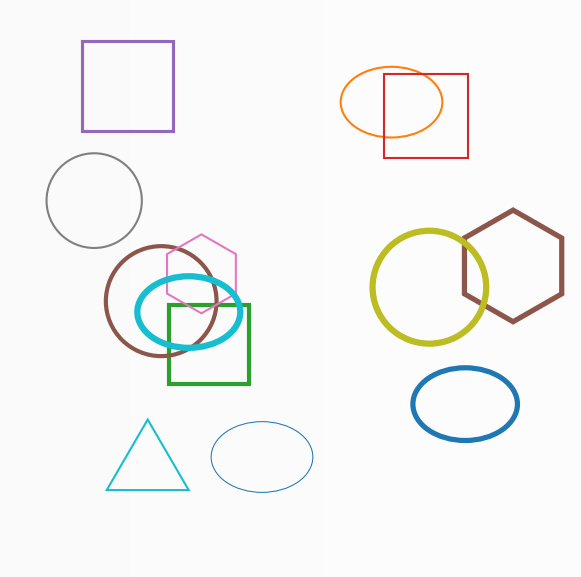[{"shape": "oval", "thickness": 0.5, "radius": 0.44, "center": [0.451, 0.208]}, {"shape": "oval", "thickness": 2.5, "radius": 0.45, "center": [0.8, 0.299]}, {"shape": "oval", "thickness": 1, "radius": 0.44, "center": [0.674, 0.822]}, {"shape": "square", "thickness": 2, "radius": 0.34, "center": [0.359, 0.403]}, {"shape": "square", "thickness": 1, "radius": 0.36, "center": [0.733, 0.798]}, {"shape": "square", "thickness": 1.5, "radius": 0.39, "center": [0.219, 0.85]}, {"shape": "hexagon", "thickness": 2.5, "radius": 0.48, "center": [0.883, 0.539]}, {"shape": "circle", "thickness": 2, "radius": 0.48, "center": [0.277, 0.478]}, {"shape": "hexagon", "thickness": 1, "radius": 0.34, "center": [0.347, 0.525]}, {"shape": "circle", "thickness": 1, "radius": 0.41, "center": [0.162, 0.652]}, {"shape": "circle", "thickness": 3, "radius": 0.49, "center": [0.739, 0.502]}, {"shape": "oval", "thickness": 3, "radius": 0.44, "center": [0.325, 0.459]}, {"shape": "triangle", "thickness": 1, "radius": 0.41, "center": [0.254, 0.191]}]